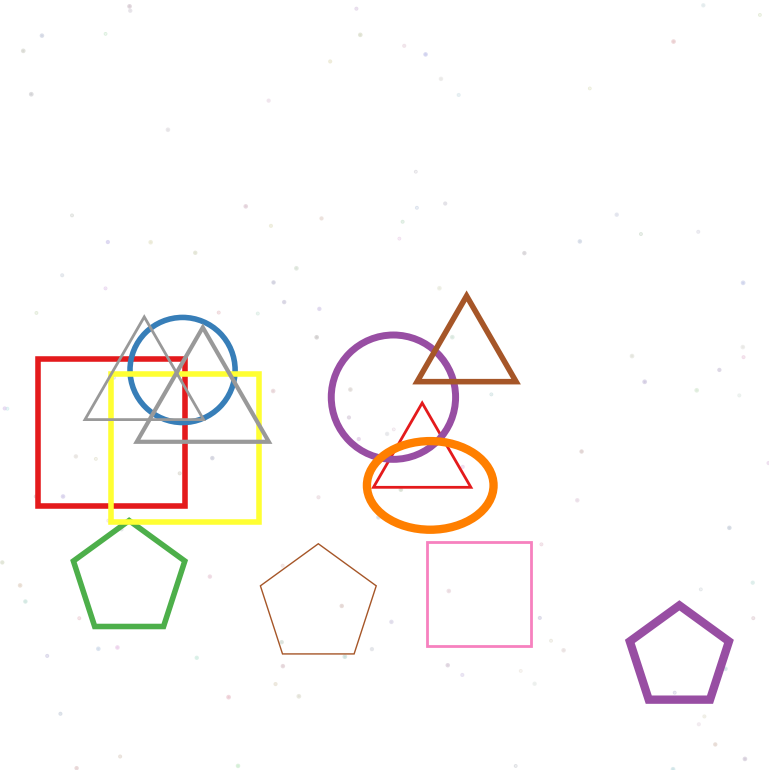[{"shape": "square", "thickness": 2, "radius": 0.48, "center": [0.145, 0.439]}, {"shape": "triangle", "thickness": 1, "radius": 0.37, "center": [0.548, 0.404]}, {"shape": "circle", "thickness": 2, "radius": 0.34, "center": [0.237, 0.52]}, {"shape": "pentagon", "thickness": 2, "radius": 0.38, "center": [0.168, 0.248]}, {"shape": "circle", "thickness": 2.5, "radius": 0.4, "center": [0.511, 0.484]}, {"shape": "pentagon", "thickness": 3, "radius": 0.34, "center": [0.882, 0.146]}, {"shape": "oval", "thickness": 3, "radius": 0.41, "center": [0.559, 0.37]}, {"shape": "square", "thickness": 2, "radius": 0.48, "center": [0.24, 0.418]}, {"shape": "pentagon", "thickness": 0.5, "radius": 0.4, "center": [0.413, 0.215]}, {"shape": "triangle", "thickness": 2, "radius": 0.37, "center": [0.606, 0.541]}, {"shape": "square", "thickness": 1, "radius": 0.34, "center": [0.622, 0.228]}, {"shape": "triangle", "thickness": 1.5, "radius": 0.5, "center": [0.263, 0.476]}, {"shape": "triangle", "thickness": 1, "radius": 0.44, "center": [0.187, 0.5]}]